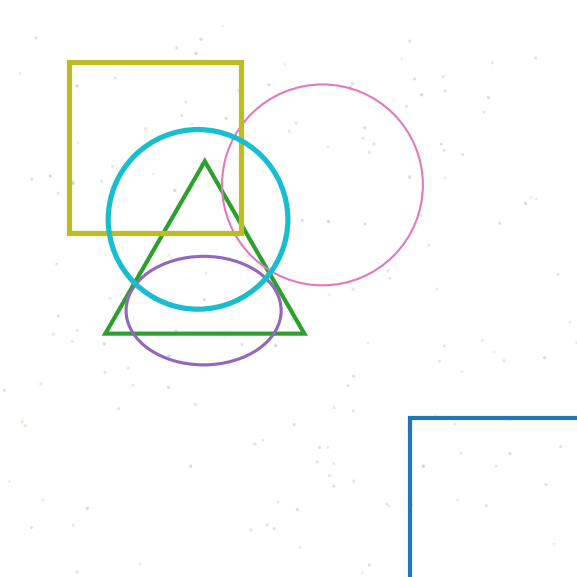[{"shape": "square", "thickness": 2, "radius": 0.82, "center": [0.874, 0.112]}, {"shape": "triangle", "thickness": 2, "radius": 0.99, "center": [0.355, 0.521]}, {"shape": "oval", "thickness": 1.5, "radius": 0.67, "center": [0.353, 0.461]}, {"shape": "circle", "thickness": 1, "radius": 0.87, "center": [0.558, 0.679]}, {"shape": "square", "thickness": 2.5, "radius": 0.74, "center": [0.269, 0.744]}, {"shape": "circle", "thickness": 2.5, "radius": 0.78, "center": [0.343, 0.619]}]